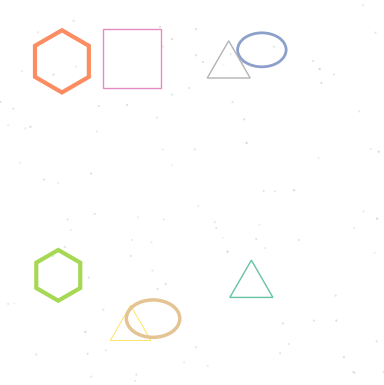[{"shape": "triangle", "thickness": 1, "radius": 0.32, "center": [0.653, 0.26]}, {"shape": "hexagon", "thickness": 3, "radius": 0.4, "center": [0.161, 0.841]}, {"shape": "oval", "thickness": 2, "radius": 0.32, "center": [0.68, 0.871]}, {"shape": "square", "thickness": 1, "radius": 0.38, "center": [0.343, 0.848]}, {"shape": "hexagon", "thickness": 3, "radius": 0.33, "center": [0.151, 0.285]}, {"shape": "triangle", "thickness": 0.5, "radius": 0.3, "center": [0.339, 0.146]}, {"shape": "oval", "thickness": 2.5, "radius": 0.35, "center": [0.398, 0.172]}, {"shape": "triangle", "thickness": 1, "radius": 0.32, "center": [0.594, 0.83]}]